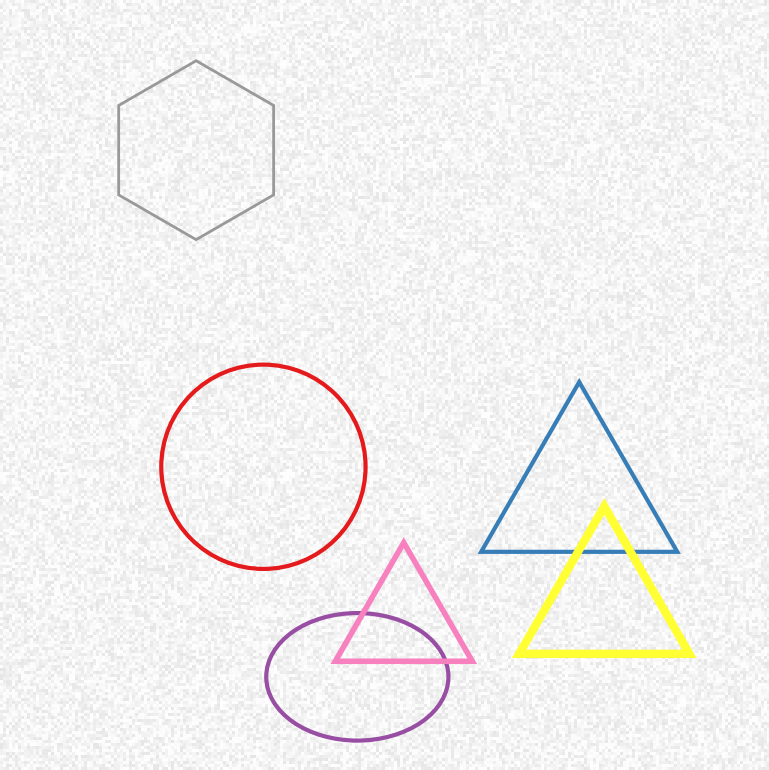[{"shape": "circle", "thickness": 1.5, "radius": 0.66, "center": [0.342, 0.394]}, {"shape": "triangle", "thickness": 1.5, "radius": 0.74, "center": [0.752, 0.357]}, {"shape": "oval", "thickness": 1.5, "radius": 0.59, "center": [0.464, 0.121]}, {"shape": "triangle", "thickness": 3, "radius": 0.64, "center": [0.785, 0.215]}, {"shape": "triangle", "thickness": 2, "radius": 0.51, "center": [0.524, 0.193]}, {"shape": "hexagon", "thickness": 1, "radius": 0.58, "center": [0.255, 0.805]}]